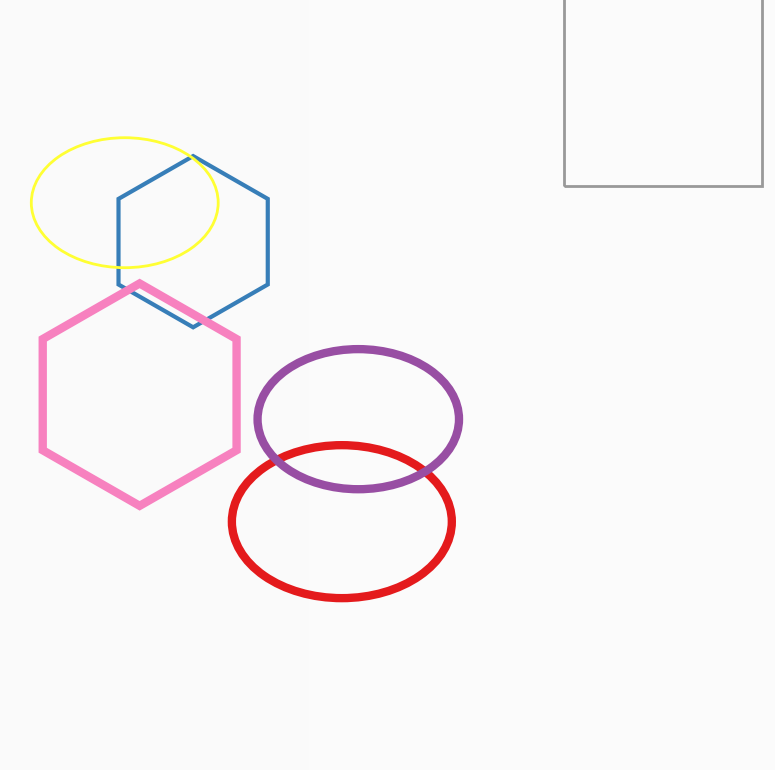[{"shape": "oval", "thickness": 3, "radius": 0.71, "center": [0.441, 0.323]}, {"shape": "hexagon", "thickness": 1.5, "radius": 0.56, "center": [0.249, 0.686]}, {"shape": "oval", "thickness": 3, "radius": 0.65, "center": [0.462, 0.456]}, {"shape": "oval", "thickness": 1, "radius": 0.6, "center": [0.161, 0.737]}, {"shape": "hexagon", "thickness": 3, "radius": 0.72, "center": [0.18, 0.487]}, {"shape": "square", "thickness": 1, "radius": 0.64, "center": [0.855, 0.887]}]